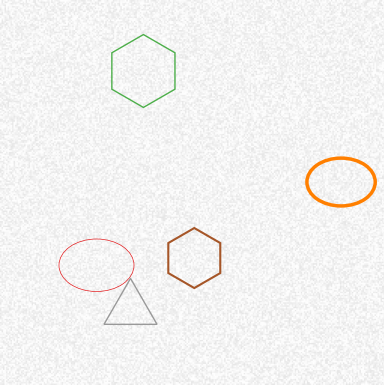[{"shape": "oval", "thickness": 0.5, "radius": 0.49, "center": [0.251, 0.311]}, {"shape": "hexagon", "thickness": 1, "radius": 0.47, "center": [0.372, 0.816]}, {"shape": "oval", "thickness": 2.5, "radius": 0.44, "center": [0.886, 0.527]}, {"shape": "hexagon", "thickness": 1.5, "radius": 0.39, "center": [0.505, 0.33]}, {"shape": "triangle", "thickness": 1, "radius": 0.4, "center": [0.339, 0.197]}]